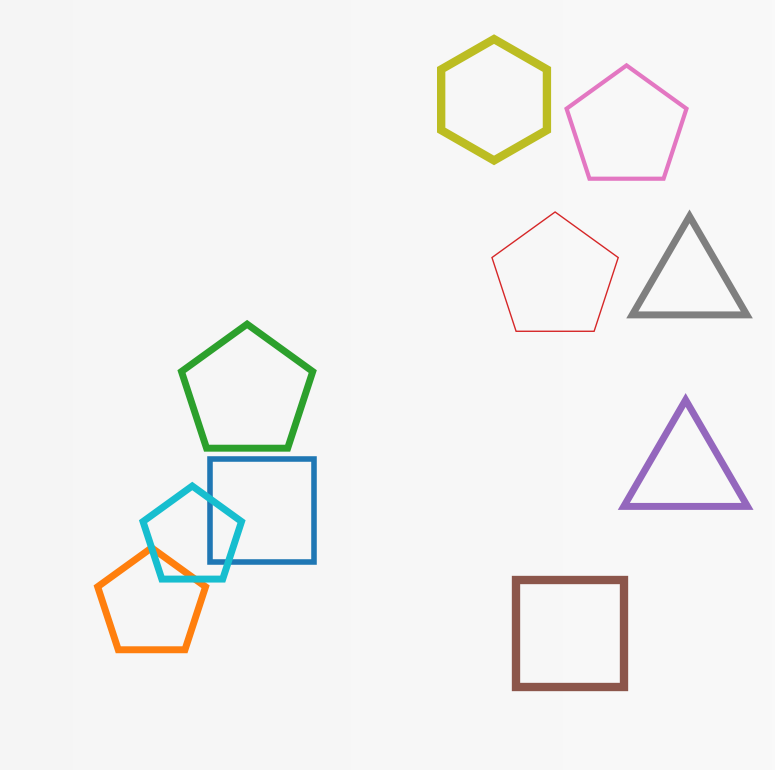[{"shape": "square", "thickness": 2, "radius": 0.34, "center": [0.338, 0.337]}, {"shape": "pentagon", "thickness": 2.5, "radius": 0.37, "center": [0.196, 0.215]}, {"shape": "pentagon", "thickness": 2.5, "radius": 0.45, "center": [0.319, 0.49]}, {"shape": "pentagon", "thickness": 0.5, "radius": 0.43, "center": [0.716, 0.639]}, {"shape": "triangle", "thickness": 2.5, "radius": 0.46, "center": [0.885, 0.388]}, {"shape": "square", "thickness": 3, "radius": 0.35, "center": [0.735, 0.177]}, {"shape": "pentagon", "thickness": 1.5, "radius": 0.41, "center": [0.808, 0.834]}, {"shape": "triangle", "thickness": 2.5, "radius": 0.43, "center": [0.89, 0.634]}, {"shape": "hexagon", "thickness": 3, "radius": 0.39, "center": [0.637, 0.87]}, {"shape": "pentagon", "thickness": 2.5, "radius": 0.33, "center": [0.248, 0.302]}]